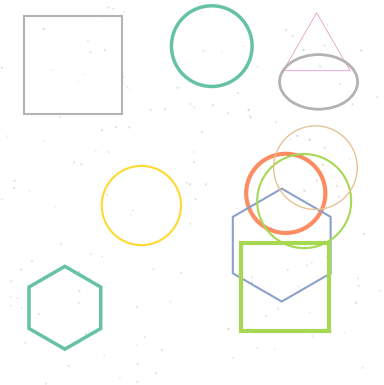[{"shape": "circle", "thickness": 2.5, "radius": 0.52, "center": [0.55, 0.88]}, {"shape": "hexagon", "thickness": 2.5, "radius": 0.54, "center": [0.169, 0.201]}, {"shape": "circle", "thickness": 3, "radius": 0.51, "center": [0.742, 0.498]}, {"shape": "hexagon", "thickness": 1.5, "radius": 0.73, "center": [0.732, 0.363]}, {"shape": "triangle", "thickness": 0.5, "radius": 0.5, "center": [0.822, 0.866]}, {"shape": "square", "thickness": 3, "radius": 0.57, "center": [0.74, 0.254]}, {"shape": "circle", "thickness": 1.5, "radius": 0.61, "center": [0.79, 0.478]}, {"shape": "circle", "thickness": 1.5, "radius": 0.51, "center": [0.367, 0.466]}, {"shape": "circle", "thickness": 1, "radius": 0.54, "center": [0.819, 0.564]}, {"shape": "square", "thickness": 1.5, "radius": 0.63, "center": [0.189, 0.831]}, {"shape": "oval", "thickness": 2, "radius": 0.51, "center": [0.827, 0.787]}]